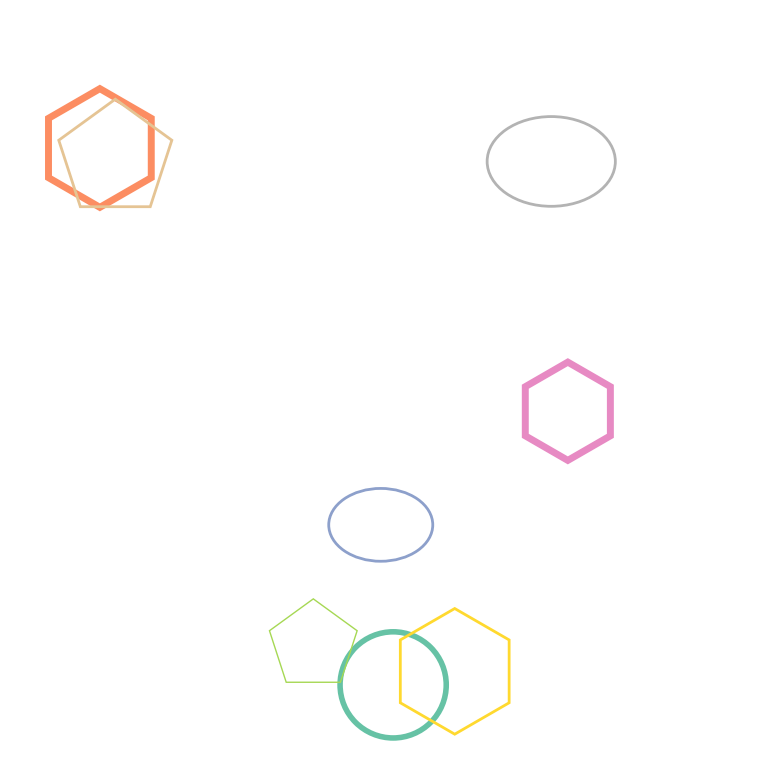[{"shape": "circle", "thickness": 2, "radius": 0.34, "center": [0.511, 0.111]}, {"shape": "hexagon", "thickness": 2.5, "radius": 0.39, "center": [0.13, 0.808]}, {"shape": "oval", "thickness": 1, "radius": 0.34, "center": [0.494, 0.318]}, {"shape": "hexagon", "thickness": 2.5, "radius": 0.32, "center": [0.737, 0.466]}, {"shape": "pentagon", "thickness": 0.5, "radius": 0.3, "center": [0.407, 0.162]}, {"shape": "hexagon", "thickness": 1, "radius": 0.41, "center": [0.591, 0.128]}, {"shape": "pentagon", "thickness": 1, "radius": 0.39, "center": [0.15, 0.794]}, {"shape": "oval", "thickness": 1, "radius": 0.42, "center": [0.716, 0.79]}]